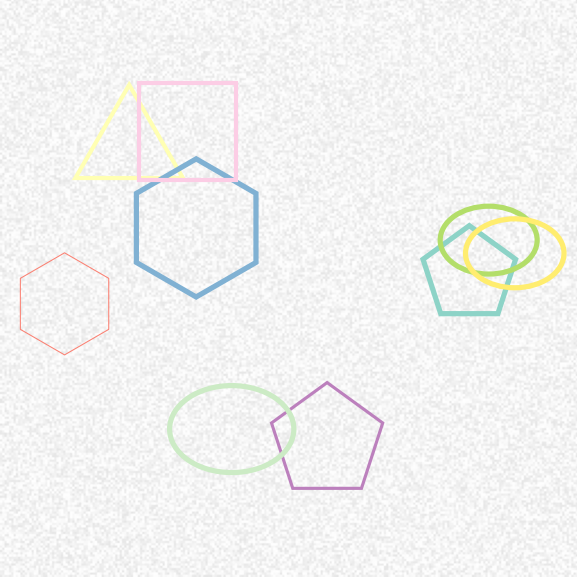[{"shape": "pentagon", "thickness": 2.5, "radius": 0.42, "center": [0.813, 0.524]}, {"shape": "triangle", "thickness": 2, "radius": 0.54, "center": [0.224, 0.745]}, {"shape": "hexagon", "thickness": 0.5, "radius": 0.44, "center": [0.112, 0.473]}, {"shape": "hexagon", "thickness": 2.5, "radius": 0.6, "center": [0.34, 0.604]}, {"shape": "oval", "thickness": 2.5, "radius": 0.42, "center": [0.846, 0.583]}, {"shape": "square", "thickness": 2, "radius": 0.42, "center": [0.325, 0.772]}, {"shape": "pentagon", "thickness": 1.5, "radius": 0.51, "center": [0.566, 0.235]}, {"shape": "oval", "thickness": 2.5, "radius": 0.54, "center": [0.401, 0.256]}, {"shape": "oval", "thickness": 2.5, "radius": 0.43, "center": [0.891, 0.561]}]